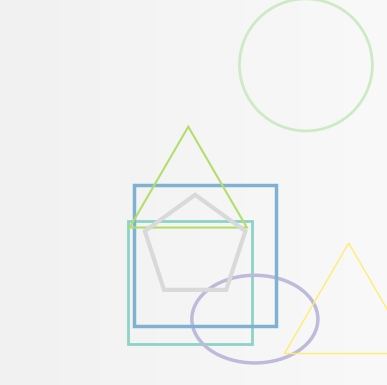[{"shape": "square", "thickness": 2, "radius": 0.8, "center": [0.49, 0.266]}, {"shape": "oval", "thickness": 2.5, "radius": 0.81, "center": [0.658, 0.171]}, {"shape": "square", "thickness": 2.5, "radius": 0.92, "center": [0.528, 0.337]}, {"shape": "triangle", "thickness": 1.5, "radius": 0.87, "center": [0.486, 0.496]}, {"shape": "pentagon", "thickness": 3, "radius": 0.68, "center": [0.503, 0.358]}, {"shape": "circle", "thickness": 2, "radius": 0.86, "center": [0.789, 0.832]}, {"shape": "triangle", "thickness": 1, "radius": 0.96, "center": [0.9, 0.177]}]